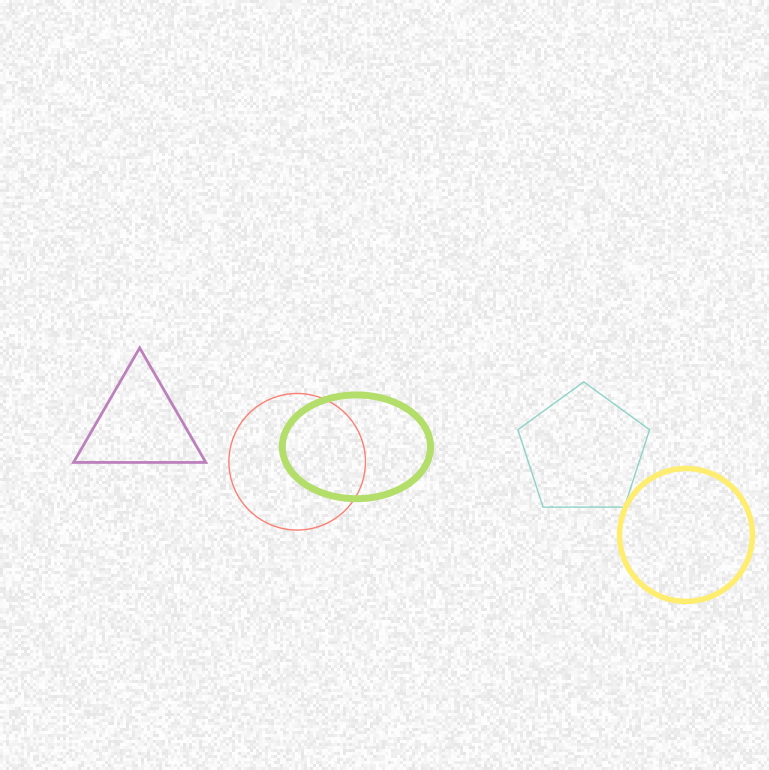[{"shape": "pentagon", "thickness": 0.5, "radius": 0.45, "center": [0.758, 0.414]}, {"shape": "circle", "thickness": 0.5, "radius": 0.44, "center": [0.386, 0.4]}, {"shape": "oval", "thickness": 2.5, "radius": 0.48, "center": [0.463, 0.42]}, {"shape": "triangle", "thickness": 1, "radius": 0.5, "center": [0.181, 0.449]}, {"shape": "circle", "thickness": 2, "radius": 0.43, "center": [0.891, 0.305]}]